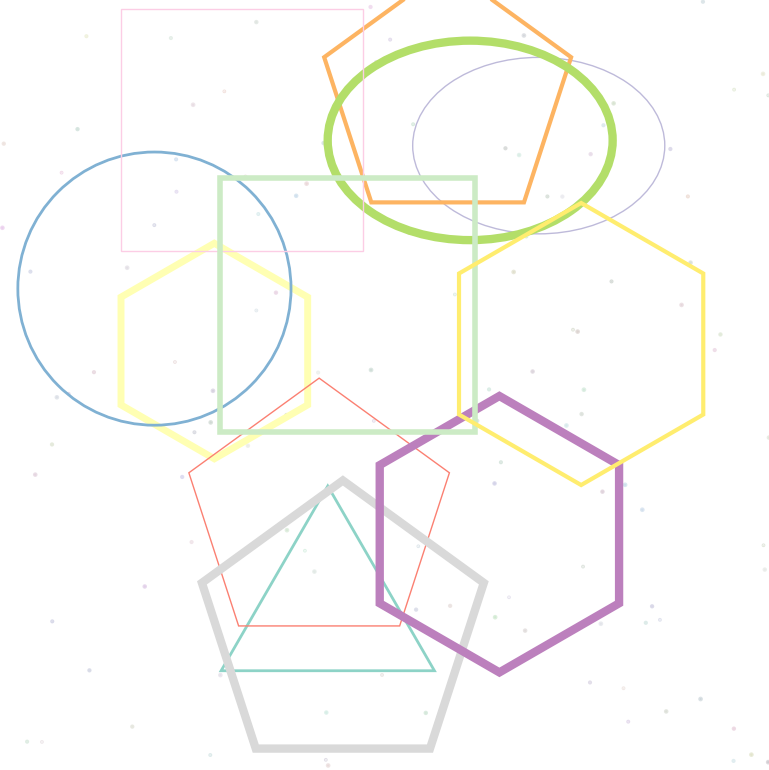[{"shape": "triangle", "thickness": 1, "radius": 0.8, "center": [0.426, 0.209]}, {"shape": "hexagon", "thickness": 2.5, "radius": 0.7, "center": [0.278, 0.544]}, {"shape": "oval", "thickness": 0.5, "radius": 0.82, "center": [0.7, 0.811]}, {"shape": "pentagon", "thickness": 0.5, "radius": 0.89, "center": [0.414, 0.331]}, {"shape": "circle", "thickness": 1, "radius": 0.89, "center": [0.201, 0.625]}, {"shape": "pentagon", "thickness": 1.5, "radius": 0.84, "center": [0.581, 0.874]}, {"shape": "oval", "thickness": 3, "radius": 0.93, "center": [0.611, 0.818]}, {"shape": "square", "thickness": 0.5, "radius": 0.79, "center": [0.314, 0.831]}, {"shape": "pentagon", "thickness": 3, "radius": 0.96, "center": [0.445, 0.184]}, {"shape": "hexagon", "thickness": 3, "radius": 0.9, "center": [0.649, 0.306]}, {"shape": "square", "thickness": 2, "radius": 0.83, "center": [0.451, 0.604]}, {"shape": "hexagon", "thickness": 1.5, "radius": 0.92, "center": [0.755, 0.553]}]